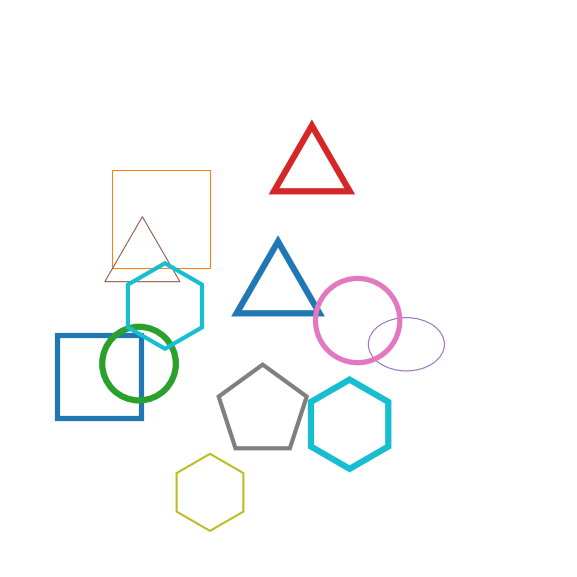[{"shape": "triangle", "thickness": 3, "radius": 0.41, "center": [0.481, 0.498]}, {"shape": "square", "thickness": 2.5, "radius": 0.36, "center": [0.171, 0.347]}, {"shape": "square", "thickness": 0.5, "radius": 0.42, "center": [0.279, 0.62]}, {"shape": "circle", "thickness": 3, "radius": 0.32, "center": [0.241, 0.37]}, {"shape": "triangle", "thickness": 3, "radius": 0.38, "center": [0.54, 0.706]}, {"shape": "oval", "thickness": 0.5, "radius": 0.33, "center": [0.704, 0.403]}, {"shape": "triangle", "thickness": 0.5, "radius": 0.38, "center": [0.247, 0.549]}, {"shape": "circle", "thickness": 2.5, "radius": 0.36, "center": [0.619, 0.444]}, {"shape": "pentagon", "thickness": 2, "radius": 0.4, "center": [0.455, 0.288]}, {"shape": "hexagon", "thickness": 1, "radius": 0.33, "center": [0.364, 0.147]}, {"shape": "hexagon", "thickness": 3, "radius": 0.39, "center": [0.605, 0.265]}, {"shape": "hexagon", "thickness": 2, "radius": 0.37, "center": [0.286, 0.469]}]